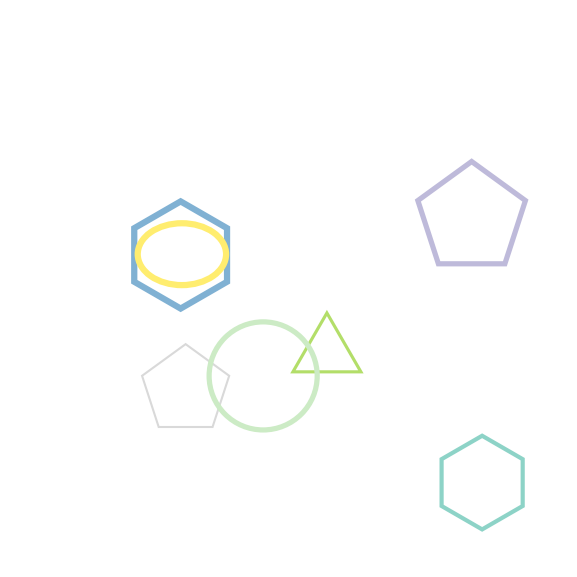[{"shape": "hexagon", "thickness": 2, "radius": 0.41, "center": [0.835, 0.163]}, {"shape": "pentagon", "thickness": 2.5, "radius": 0.49, "center": [0.817, 0.622]}, {"shape": "hexagon", "thickness": 3, "radius": 0.46, "center": [0.313, 0.558]}, {"shape": "triangle", "thickness": 1.5, "radius": 0.34, "center": [0.566, 0.389]}, {"shape": "pentagon", "thickness": 1, "radius": 0.4, "center": [0.321, 0.324]}, {"shape": "circle", "thickness": 2.5, "radius": 0.47, "center": [0.456, 0.348]}, {"shape": "oval", "thickness": 3, "radius": 0.38, "center": [0.315, 0.559]}]